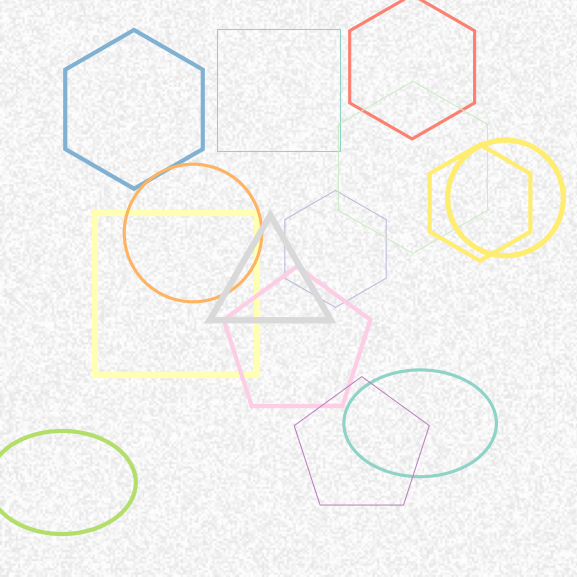[{"shape": "oval", "thickness": 1.5, "radius": 0.66, "center": [0.728, 0.266]}, {"shape": "square", "thickness": 0.5, "radius": 0.53, "center": [0.482, 0.843]}, {"shape": "square", "thickness": 3, "radius": 0.7, "center": [0.305, 0.491]}, {"shape": "hexagon", "thickness": 0.5, "radius": 0.51, "center": [0.581, 0.568]}, {"shape": "hexagon", "thickness": 1.5, "radius": 0.62, "center": [0.714, 0.883]}, {"shape": "hexagon", "thickness": 2, "radius": 0.69, "center": [0.232, 0.81]}, {"shape": "circle", "thickness": 1.5, "radius": 0.6, "center": [0.334, 0.596]}, {"shape": "oval", "thickness": 2, "radius": 0.64, "center": [0.108, 0.164]}, {"shape": "pentagon", "thickness": 2, "radius": 0.67, "center": [0.514, 0.404]}, {"shape": "triangle", "thickness": 3, "radius": 0.61, "center": [0.468, 0.505]}, {"shape": "pentagon", "thickness": 0.5, "radius": 0.61, "center": [0.626, 0.224]}, {"shape": "hexagon", "thickness": 0.5, "radius": 0.74, "center": [0.715, 0.709]}, {"shape": "hexagon", "thickness": 2, "radius": 0.5, "center": [0.831, 0.648]}, {"shape": "circle", "thickness": 2.5, "radius": 0.5, "center": [0.875, 0.656]}]